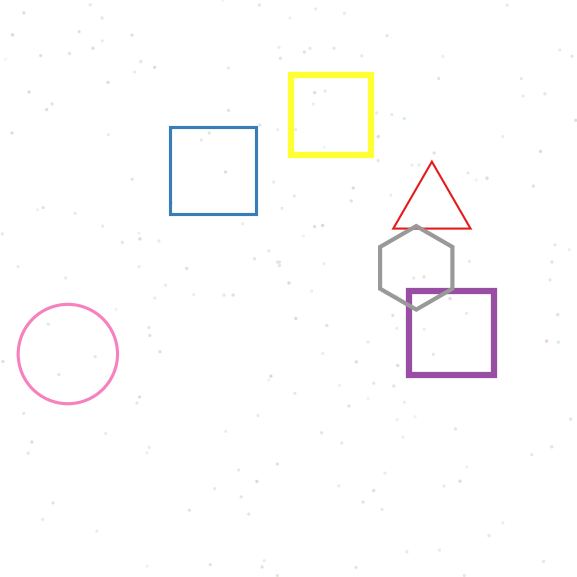[{"shape": "triangle", "thickness": 1, "radius": 0.39, "center": [0.748, 0.642]}, {"shape": "square", "thickness": 1.5, "radius": 0.37, "center": [0.369, 0.704]}, {"shape": "square", "thickness": 3, "radius": 0.36, "center": [0.782, 0.422]}, {"shape": "square", "thickness": 3, "radius": 0.35, "center": [0.574, 0.799]}, {"shape": "circle", "thickness": 1.5, "radius": 0.43, "center": [0.117, 0.386]}, {"shape": "hexagon", "thickness": 2, "radius": 0.36, "center": [0.721, 0.535]}]